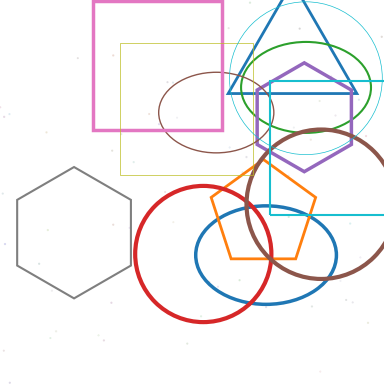[{"shape": "triangle", "thickness": 2, "radius": 0.96, "center": [0.76, 0.854]}, {"shape": "oval", "thickness": 2.5, "radius": 0.91, "center": [0.691, 0.337]}, {"shape": "pentagon", "thickness": 2, "radius": 0.71, "center": [0.684, 0.443]}, {"shape": "oval", "thickness": 1.5, "radius": 0.84, "center": [0.795, 0.773]}, {"shape": "circle", "thickness": 3, "radius": 0.88, "center": [0.528, 0.34]}, {"shape": "hexagon", "thickness": 2.5, "radius": 0.71, "center": [0.79, 0.695]}, {"shape": "oval", "thickness": 1, "radius": 0.75, "center": [0.562, 0.708]}, {"shape": "circle", "thickness": 3, "radius": 0.97, "center": [0.834, 0.47]}, {"shape": "square", "thickness": 2.5, "radius": 0.84, "center": [0.408, 0.831]}, {"shape": "hexagon", "thickness": 1.5, "radius": 0.85, "center": [0.192, 0.396]}, {"shape": "square", "thickness": 0.5, "radius": 0.86, "center": [0.485, 0.717]}, {"shape": "square", "thickness": 1.5, "radius": 0.87, "center": [0.875, 0.616]}, {"shape": "circle", "thickness": 0.5, "radius": 0.99, "center": [0.794, 0.797]}]